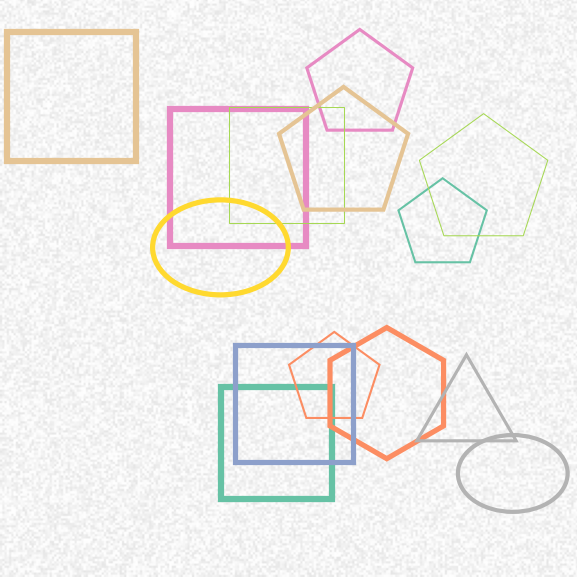[{"shape": "pentagon", "thickness": 1, "radius": 0.4, "center": [0.766, 0.61]}, {"shape": "square", "thickness": 3, "radius": 0.48, "center": [0.479, 0.232]}, {"shape": "hexagon", "thickness": 2.5, "radius": 0.57, "center": [0.67, 0.318]}, {"shape": "pentagon", "thickness": 1, "radius": 0.41, "center": [0.579, 0.342]}, {"shape": "square", "thickness": 2.5, "radius": 0.51, "center": [0.509, 0.3]}, {"shape": "square", "thickness": 3, "radius": 0.59, "center": [0.412, 0.692]}, {"shape": "pentagon", "thickness": 1.5, "radius": 0.48, "center": [0.623, 0.852]}, {"shape": "pentagon", "thickness": 0.5, "radius": 0.58, "center": [0.837, 0.685]}, {"shape": "square", "thickness": 0.5, "radius": 0.5, "center": [0.497, 0.714]}, {"shape": "oval", "thickness": 2.5, "radius": 0.59, "center": [0.382, 0.571]}, {"shape": "square", "thickness": 3, "radius": 0.56, "center": [0.124, 0.831]}, {"shape": "pentagon", "thickness": 2, "radius": 0.59, "center": [0.595, 0.731]}, {"shape": "triangle", "thickness": 1.5, "radius": 0.5, "center": [0.808, 0.285]}, {"shape": "oval", "thickness": 2, "radius": 0.48, "center": [0.888, 0.179]}]